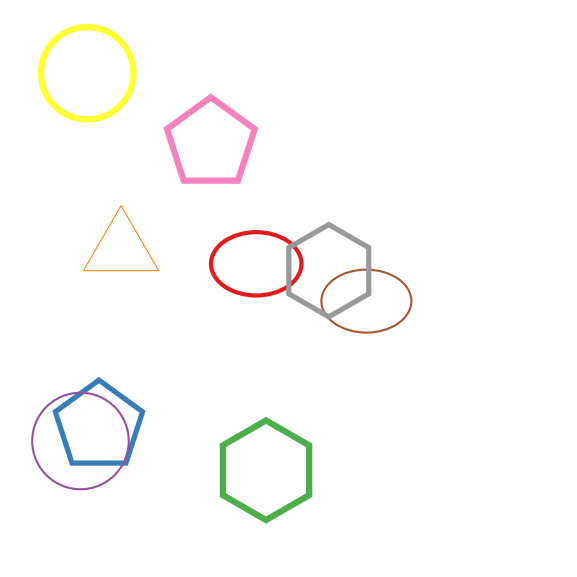[{"shape": "oval", "thickness": 2, "radius": 0.39, "center": [0.444, 0.542]}, {"shape": "pentagon", "thickness": 2.5, "radius": 0.4, "center": [0.171, 0.262]}, {"shape": "hexagon", "thickness": 3, "radius": 0.43, "center": [0.461, 0.185]}, {"shape": "circle", "thickness": 1, "radius": 0.42, "center": [0.139, 0.236]}, {"shape": "triangle", "thickness": 0.5, "radius": 0.38, "center": [0.21, 0.568]}, {"shape": "circle", "thickness": 3, "radius": 0.4, "center": [0.151, 0.872]}, {"shape": "oval", "thickness": 1, "radius": 0.39, "center": [0.634, 0.478]}, {"shape": "pentagon", "thickness": 3, "radius": 0.4, "center": [0.365, 0.751]}, {"shape": "hexagon", "thickness": 2.5, "radius": 0.4, "center": [0.569, 0.53]}]